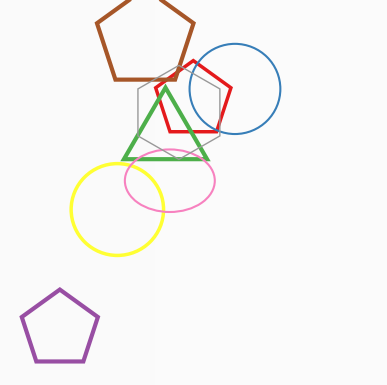[{"shape": "pentagon", "thickness": 2.5, "radius": 0.51, "center": [0.499, 0.74]}, {"shape": "circle", "thickness": 1.5, "radius": 0.59, "center": [0.606, 0.769]}, {"shape": "triangle", "thickness": 3, "radius": 0.62, "center": [0.427, 0.648]}, {"shape": "pentagon", "thickness": 3, "radius": 0.52, "center": [0.154, 0.145]}, {"shape": "circle", "thickness": 2.5, "radius": 0.6, "center": [0.303, 0.456]}, {"shape": "pentagon", "thickness": 3, "radius": 0.65, "center": [0.375, 0.899]}, {"shape": "oval", "thickness": 1.5, "radius": 0.58, "center": [0.438, 0.531]}, {"shape": "hexagon", "thickness": 1, "radius": 0.61, "center": [0.462, 0.708]}]